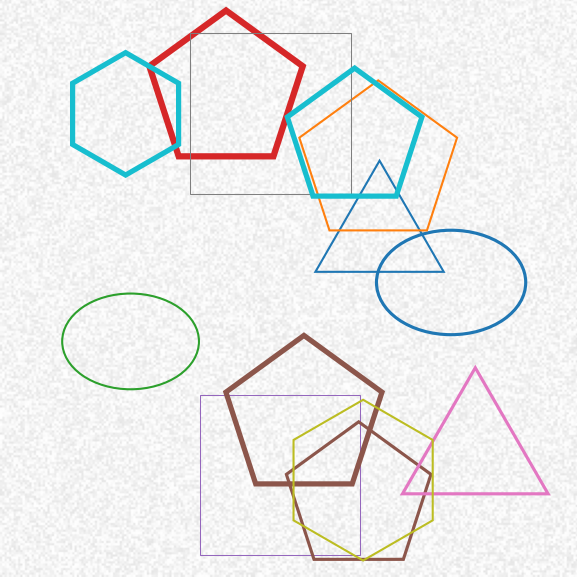[{"shape": "triangle", "thickness": 1, "radius": 0.64, "center": [0.657, 0.593]}, {"shape": "oval", "thickness": 1.5, "radius": 0.65, "center": [0.781, 0.51]}, {"shape": "pentagon", "thickness": 1, "radius": 0.72, "center": [0.655, 0.716]}, {"shape": "oval", "thickness": 1, "radius": 0.59, "center": [0.226, 0.408]}, {"shape": "pentagon", "thickness": 3, "radius": 0.7, "center": [0.391, 0.841]}, {"shape": "square", "thickness": 0.5, "radius": 0.69, "center": [0.485, 0.176]}, {"shape": "pentagon", "thickness": 2.5, "radius": 0.71, "center": [0.526, 0.276]}, {"shape": "pentagon", "thickness": 1.5, "radius": 0.66, "center": [0.621, 0.137]}, {"shape": "triangle", "thickness": 1.5, "radius": 0.73, "center": [0.823, 0.217]}, {"shape": "square", "thickness": 0.5, "radius": 0.7, "center": [0.469, 0.802]}, {"shape": "hexagon", "thickness": 1, "radius": 0.7, "center": [0.629, 0.168]}, {"shape": "hexagon", "thickness": 2.5, "radius": 0.53, "center": [0.217, 0.802]}, {"shape": "pentagon", "thickness": 2.5, "radius": 0.61, "center": [0.614, 0.759]}]